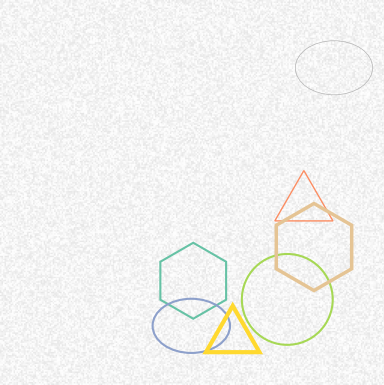[{"shape": "hexagon", "thickness": 1.5, "radius": 0.49, "center": [0.502, 0.271]}, {"shape": "triangle", "thickness": 1, "radius": 0.44, "center": [0.789, 0.47]}, {"shape": "oval", "thickness": 1.5, "radius": 0.5, "center": [0.497, 0.154]}, {"shape": "circle", "thickness": 1.5, "radius": 0.59, "center": [0.746, 0.222]}, {"shape": "triangle", "thickness": 3, "radius": 0.4, "center": [0.604, 0.125]}, {"shape": "hexagon", "thickness": 2.5, "radius": 0.57, "center": [0.816, 0.358]}, {"shape": "oval", "thickness": 0.5, "radius": 0.5, "center": [0.867, 0.824]}]